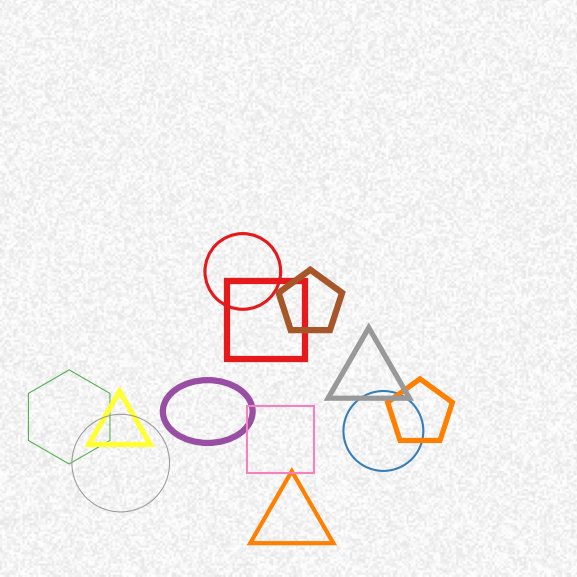[{"shape": "circle", "thickness": 1.5, "radius": 0.33, "center": [0.42, 0.529]}, {"shape": "square", "thickness": 3, "radius": 0.34, "center": [0.461, 0.445]}, {"shape": "circle", "thickness": 1, "radius": 0.35, "center": [0.664, 0.253]}, {"shape": "hexagon", "thickness": 0.5, "radius": 0.41, "center": [0.12, 0.277]}, {"shape": "oval", "thickness": 3, "radius": 0.39, "center": [0.36, 0.287]}, {"shape": "pentagon", "thickness": 2.5, "radius": 0.29, "center": [0.727, 0.284]}, {"shape": "triangle", "thickness": 2, "radius": 0.42, "center": [0.505, 0.1]}, {"shape": "triangle", "thickness": 2.5, "radius": 0.31, "center": [0.207, 0.26]}, {"shape": "pentagon", "thickness": 3, "radius": 0.29, "center": [0.537, 0.474]}, {"shape": "square", "thickness": 1, "radius": 0.29, "center": [0.486, 0.238]}, {"shape": "triangle", "thickness": 2.5, "radius": 0.41, "center": [0.639, 0.35]}, {"shape": "circle", "thickness": 0.5, "radius": 0.42, "center": [0.209, 0.197]}]